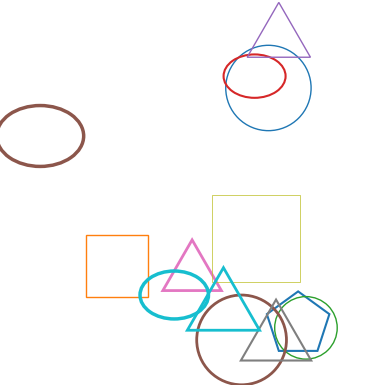[{"shape": "circle", "thickness": 1, "radius": 0.55, "center": [0.697, 0.771]}, {"shape": "pentagon", "thickness": 1.5, "radius": 0.43, "center": [0.774, 0.158]}, {"shape": "square", "thickness": 1, "radius": 0.41, "center": [0.304, 0.309]}, {"shape": "circle", "thickness": 1, "radius": 0.41, "center": [0.795, 0.148]}, {"shape": "oval", "thickness": 1.5, "radius": 0.4, "center": [0.661, 0.802]}, {"shape": "triangle", "thickness": 1, "radius": 0.47, "center": [0.724, 0.899]}, {"shape": "oval", "thickness": 2.5, "radius": 0.56, "center": [0.104, 0.647]}, {"shape": "circle", "thickness": 2, "radius": 0.58, "center": [0.627, 0.117]}, {"shape": "triangle", "thickness": 2, "radius": 0.44, "center": [0.499, 0.289]}, {"shape": "triangle", "thickness": 1.5, "radius": 0.53, "center": [0.717, 0.116]}, {"shape": "square", "thickness": 0.5, "radius": 0.57, "center": [0.665, 0.38]}, {"shape": "triangle", "thickness": 2, "radius": 0.54, "center": [0.58, 0.196]}, {"shape": "oval", "thickness": 2.5, "radius": 0.44, "center": [0.453, 0.234]}]